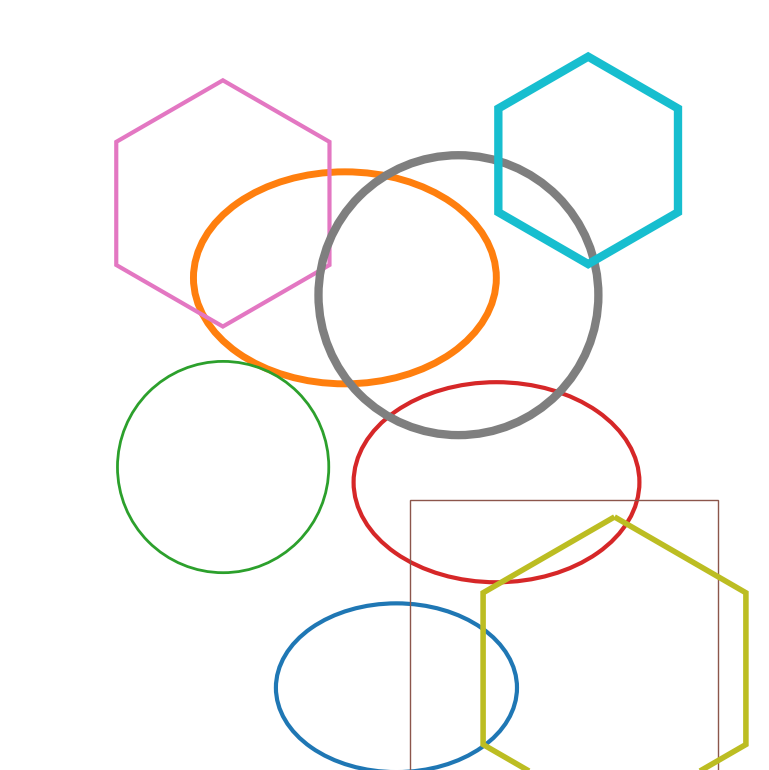[{"shape": "oval", "thickness": 1.5, "radius": 0.78, "center": [0.515, 0.107]}, {"shape": "oval", "thickness": 2.5, "radius": 0.98, "center": [0.448, 0.639]}, {"shape": "circle", "thickness": 1, "radius": 0.69, "center": [0.29, 0.393]}, {"shape": "oval", "thickness": 1.5, "radius": 0.93, "center": [0.645, 0.374]}, {"shape": "square", "thickness": 0.5, "radius": 1.0, "center": [0.732, 0.151]}, {"shape": "hexagon", "thickness": 1.5, "radius": 0.8, "center": [0.289, 0.736]}, {"shape": "circle", "thickness": 3, "radius": 0.91, "center": [0.595, 0.617]}, {"shape": "hexagon", "thickness": 2, "radius": 0.99, "center": [0.798, 0.132]}, {"shape": "hexagon", "thickness": 3, "radius": 0.67, "center": [0.764, 0.792]}]